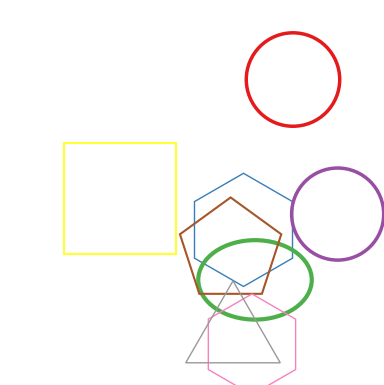[{"shape": "circle", "thickness": 2.5, "radius": 0.61, "center": [0.761, 0.793]}, {"shape": "hexagon", "thickness": 1, "radius": 0.73, "center": [0.632, 0.403]}, {"shape": "oval", "thickness": 3, "radius": 0.74, "center": [0.662, 0.273]}, {"shape": "circle", "thickness": 2.5, "radius": 0.6, "center": [0.877, 0.444]}, {"shape": "square", "thickness": 1.5, "radius": 0.73, "center": [0.312, 0.484]}, {"shape": "pentagon", "thickness": 1.5, "radius": 0.69, "center": [0.599, 0.349]}, {"shape": "hexagon", "thickness": 1, "radius": 0.65, "center": [0.654, 0.106]}, {"shape": "triangle", "thickness": 1, "radius": 0.71, "center": [0.605, 0.129]}]